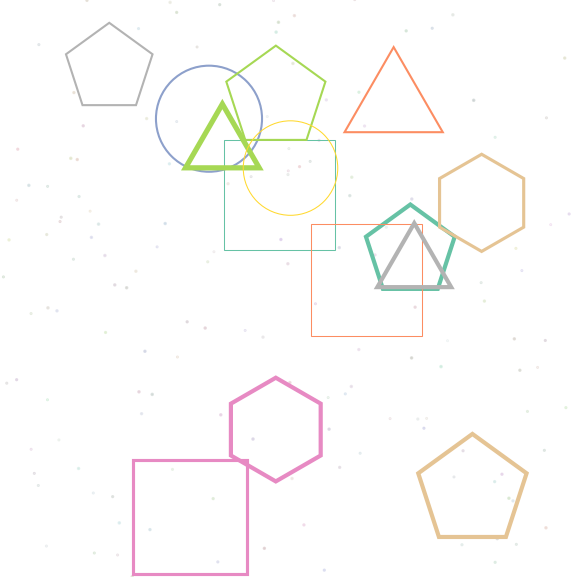[{"shape": "square", "thickness": 0.5, "radius": 0.48, "center": [0.485, 0.662]}, {"shape": "pentagon", "thickness": 2, "radius": 0.4, "center": [0.711, 0.564]}, {"shape": "square", "thickness": 0.5, "radius": 0.48, "center": [0.635, 0.514]}, {"shape": "triangle", "thickness": 1, "radius": 0.49, "center": [0.682, 0.819]}, {"shape": "circle", "thickness": 1, "radius": 0.46, "center": [0.362, 0.794]}, {"shape": "hexagon", "thickness": 2, "radius": 0.45, "center": [0.478, 0.255]}, {"shape": "square", "thickness": 1.5, "radius": 0.49, "center": [0.33, 0.104]}, {"shape": "pentagon", "thickness": 1, "radius": 0.45, "center": [0.478, 0.83]}, {"shape": "triangle", "thickness": 2.5, "radius": 0.37, "center": [0.385, 0.745]}, {"shape": "circle", "thickness": 0.5, "radius": 0.41, "center": [0.503, 0.708]}, {"shape": "pentagon", "thickness": 2, "radius": 0.49, "center": [0.818, 0.149]}, {"shape": "hexagon", "thickness": 1.5, "radius": 0.42, "center": [0.834, 0.648]}, {"shape": "pentagon", "thickness": 1, "radius": 0.39, "center": [0.189, 0.881]}, {"shape": "triangle", "thickness": 2, "radius": 0.37, "center": [0.717, 0.539]}]